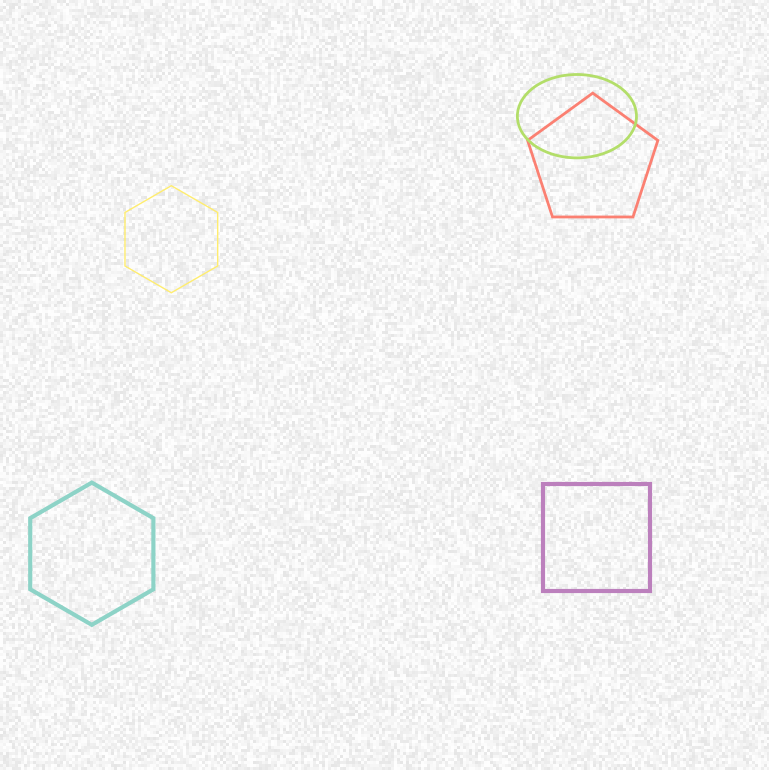[{"shape": "hexagon", "thickness": 1.5, "radius": 0.46, "center": [0.119, 0.281]}, {"shape": "pentagon", "thickness": 1, "radius": 0.44, "center": [0.77, 0.79]}, {"shape": "oval", "thickness": 1, "radius": 0.39, "center": [0.749, 0.849]}, {"shape": "square", "thickness": 1.5, "radius": 0.35, "center": [0.774, 0.302]}, {"shape": "hexagon", "thickness": 0.5, "radius": 0.35, "center": [0.223, 0.689]}]